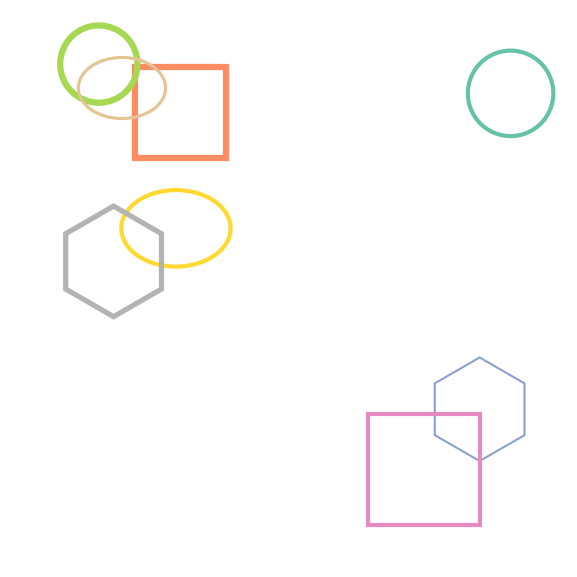[{"shape": "circle", "thickness": 2, "radius": 0.37, "center": [0.884, 0.837]}, {"shape": "square", "thickness": 3, "radius": 0.4, "center": [0.312, 0.805]}, {"shape": "hexagon", "thickness": 1, "radius": 0.45, "center": [0.831, 0.29]}, {"shape": "square", "thickness": 2, "radius": 0.48, "center": [0.734, 0.187]}, {"shape": "circle", "thickness": 3, "radius": 0.33, "center": [0.171, 0.888]}, {"shape": "oval", "thickness": 2, "radius": 0.47, "center": [0.305, 0.604]}, {"shape": "oval", "thickness": 1.5, "radius": 0.38, "center": [0.211, 0.847]}, {"shape": "hexagon", "thickness": 2.5, "radius": 0.48, "center": [0.197, 0.547]}]